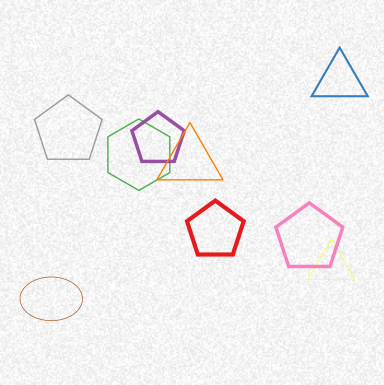[{"shape": "pentagon", "thickness": 3, "radius": 0.39, "center": [0.559, 0.402]}, {"shape": "triangle", "thickness": 1.5, "radius": 0.42, "center": [0.882, 0.792]}, {"shape": "hexagon", "thickness": 1, "radius": 0.46, "center": [0.361, 0.598]}, {"shape": "pentagon", "thickness": 2.5, "radius": 0.36, "center": [0.411, 0.638]}, {"shape": "triangle", "thickness": 1, "radius": 0.5, "center": [0.493, 0.583]}, {"shape": "triangle", "thickness": 0.5, "radius": 0.35, "center": [0.861, 0.31]}, {"shape": "oval", "thickness": 0.5, "radius": 0.41, "center": [0.133, 0.224]}, {"shape": "pentagon", "thickness": 2.5, "radius": 0.46, "center": [0.803, 0.382]}, {"shape": "pentagon", "thickness": 1, "radius": 0.46, "center": [0.177, 0.661]}]